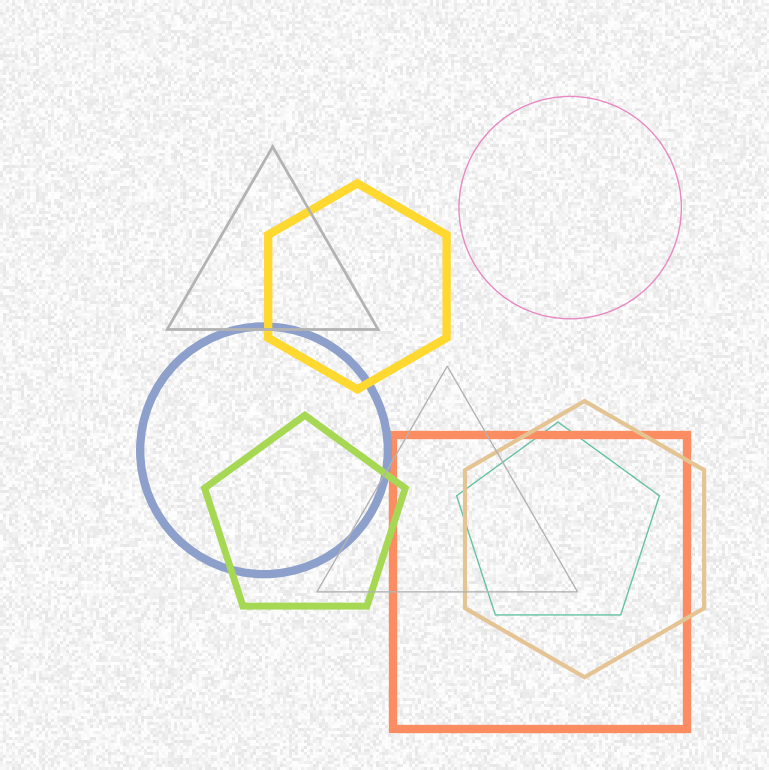[{"shape": "pentagon", "thickness": 0.5, "radius": 0.69, "center": [0.725, 0.313]}, {"shape": "square", "thickness": 3, "radius": 0.95, "center": [0.701, 0.244]}, {"shape": "circle", "thickness": 3, "radius": 0.8, "center": [0.343, 0.415]}, {"shape": "circle", "thickness": 0.5, "radius": 0.72, "center": [0.74, 0.73]}, {"shape": "pentagon", "thickness": 2.5, "radius": 0.69, "center": [0.396, 0.324]}, {"shape": "hexagon", "thickness": 3, "radius": 0.67, "center": [0.464, 0.628]}, {"shape": "hexagon", "thickness": 1.5, "radius": 0.9, "center": [0.759, 0.3]}, {"shape": "triangle", "thickness": 1, "radius": 0.79, "center": [0.354, 0.651]}, {"shape": "triangle", "thickness": 0.5, "radius": 0.98, "center": [0.581, 0.329]}]